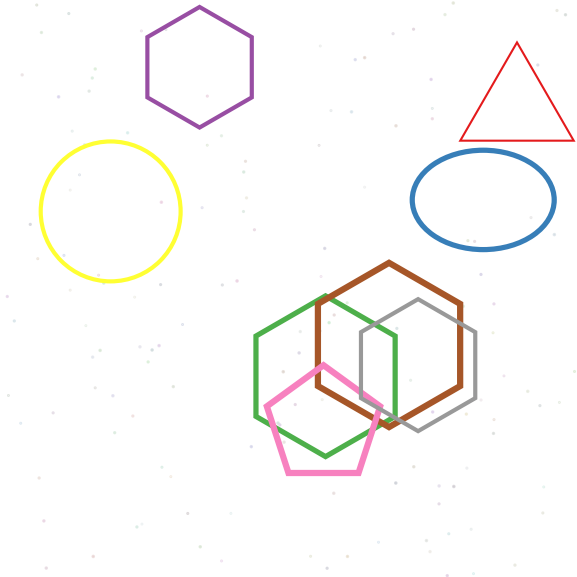[{"shape": "triangle", "thickness": 1, "radius": 0.57, "center": [0.895, 0.812]}, {"shape": "oval", "thickness": 2.5, "radius": 0.61, "center": [0.837, 0.653]}, {"shape": "hexagon", "thickness": 2.5, "radius": 0.7, "center": [0.564, 0.348]}, {"shape": "hexagon", "thickness": 2, "radius": 0.52, "center": [0.346, 0.883]}, {"shape": "circle", "thickness": 2, "radius": 0.61, "center": [0.192, 0.633]}, {"shape": "hexagon", "thickness": 3, "radius": 0.71, "center": [0.674, 0.402]}, {"shape": "pentagon", "thickness": 3, "radius": 0.52, "center": [0.56, 0.264]}, {"shape": "hexagon", "thickness": 2, "radius": 0.57, "center": [0.724, 0.367]}]